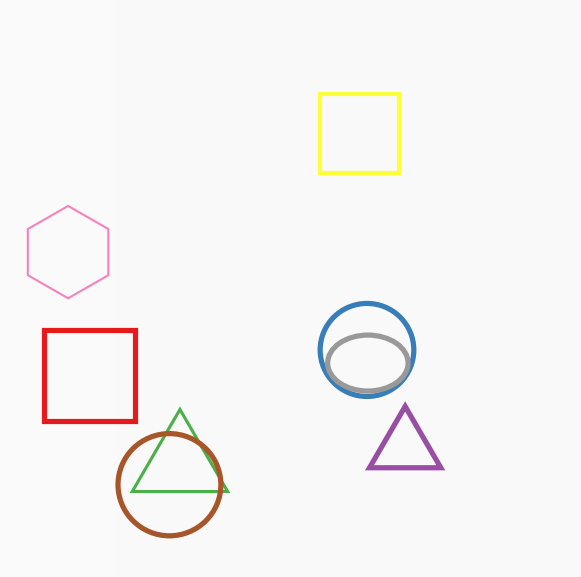[{"shape": "square", "thickness": 2.5, "radius": 0.39, "center": [0.154, 0.349]}, {"shape": "circle", "thickness": 2.5, "radius": 0.4, "center": [0.631, 0.393]}, {"shape": "triangle", "thickness": 1.5, "radius": 0.47, "center": [0.31, 0.195]}, {"shape": "triangle", "thickness": 2.5, "radius": 0.35, "center": [0.697, 0.225]}, {"shape": "square", "thickness": 2, "radius": 0.34, "center": [0.619, 0.767]}, {"shape": "circle", "thickness": 2.5, "radius": 0.44, "center": [0.292, 0.16]}, {"shape": "hexagon", "thickness": 1, "radius": 0.4, "center": [0.117, 0.563]}, {"shape": "oval", "thickness": 2.5, "radius": 0.35, "center": [0.633, 0.37]}]